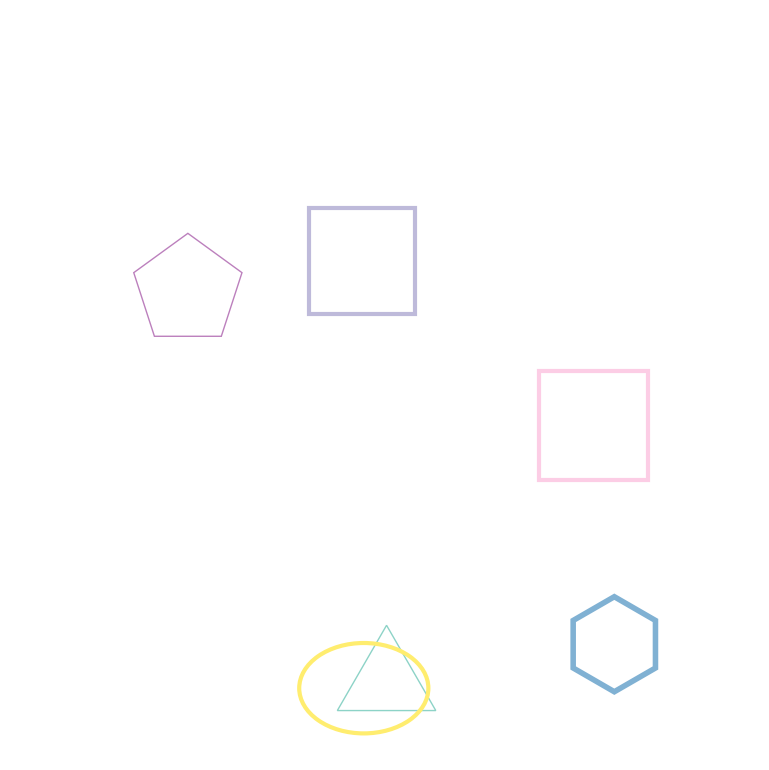[{"shape": "triangle", "thickness": 0.5, "radius": 0.37, "center": [0.502, 0.114]}, {"shape": "square", "thickness": 1.5, "radius": 0.34, "center": [0.47, 0.661]}, {"shape": "hexagon", "thickness": 2, "radius": 0.31, "center": [0.798, 0.163]}, {"shape": "square", "thickness": 1.5, "radius": 0.35, "center": [0.77, 0.447]}, {"shape": "pentagon", "thickness": 0.5, "radius": 0.37, "center": [0.244, 0.623]}, {"shape": "oval", "thickness": 1.5, "radius": 0.42, "center": [0.472, 0.106]}]